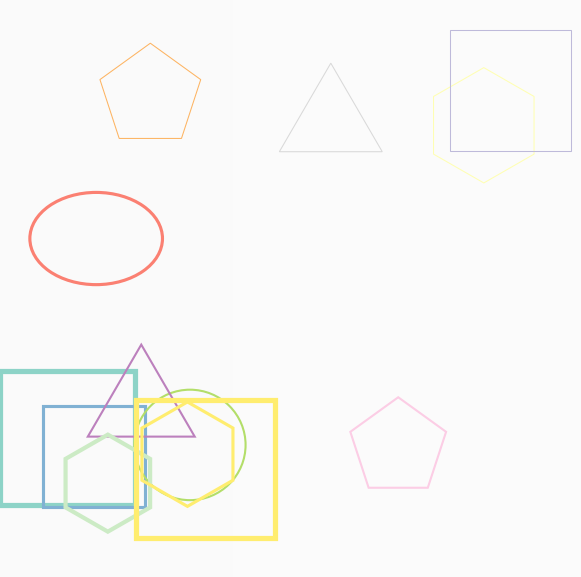[{"shape": "square", "thickness": 2.5, "radius": 0.58, "center": [0.116, 0.241]}, {"shape": "hexagon", "thickness": 0.5, "radius": 0.5, "center": [0.832, 0.782]}, {"shape": "square", "thickness": 0.5, "radius": 0.52, "center": [0.879, 0.842]}, {"shape": "oval", "thickness": 1.5, "radius": 0.57, "center": [0.165, 0.586]}, {"shape": "square", "thickness": 1.5, "radius": 0.44, "center": [0.162, 0.209]}, {"shape": "pentagon", "thickness": 0.5, "radius": 0.46, "center": [0.259, 0.833]}, {"shape": "circle", "thickness": 1, "radius": 0.48, "center": [0.327, 0.229]}, {"shape": "pentagon", "thickness": 1, "radius": 0.43, "center": [0.685, 0.225]}, {"shape": "triangle", "thickness": 0.5, "radius": 0.51, "center": [0.569, 0.788]}, {"shape": "triangle", "thickness": 1, "radius": 0.53, "center": [0.243, 0.296]}, {"shape": "hexagon", "thickness": 2, "radius": 0.42, "center": [0.186, 0.163]}, {"shape": "hexagon", "thickness": 1.5, "radius": 0.45, "center": [0.322, 0.213]}, {"shape": "square", "thickness": 2.5, "radius": 0.6, "center": [0.353, 0.187]}]